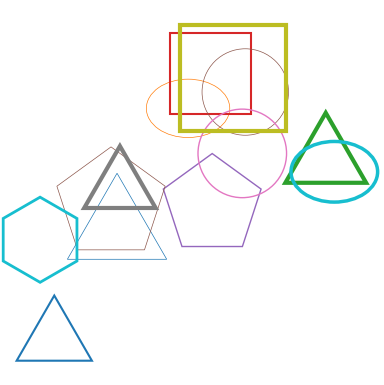[{"shape": "triangle", "thickness": 1.5, "radius": 0.56, "center": [0.141, 0.12]}, {"shape": "triangle", "thickness": 0.5, "radius": 0.74, "center": [0.304, 0.401]}, {"shape": "oval", "thickness": 0.5, "radius": 0.54, "center": [0.488, 0.719]}, {"shape": "triangle", "thickness": 3, "radius": 0.61, "center": [0.846, 0.586]}, {"shape": "square", "thickness": 1.5, "radius": 0.53, "center": [0.546, 0.809]}, {"shape": "pentagon", "thickness": 1, "radius": 0.67, "center": [0.551, 0.468]}, {"shape": "circle", "thickness": 0.5, "radius": 0.56, "center": [0.637, 0.761]}, {"shape": "pentagon", "thickness": 0.5, "radius": 0.74, "center": [0.288, 0.471]}, {"shape": "circle", "thickness": 1, "radius": 0.58, "center": [0.629, 0.602]}, {"shape": "triangle", "thickness": 3, "radius": 0.54, "center": [0.312, 0.513]}, {"shape": "square", "thickness": 3, "radius": 0.69, "center": [0.606, 0.797]}, {"shape": "hexagon", "thickness": 2, "radius": 0.55, "center": [0.104, 0.377]}, {"shape": "oval", "thickness": 2.5, "radius": 0.56, "center": [0.868, 0.554]}]